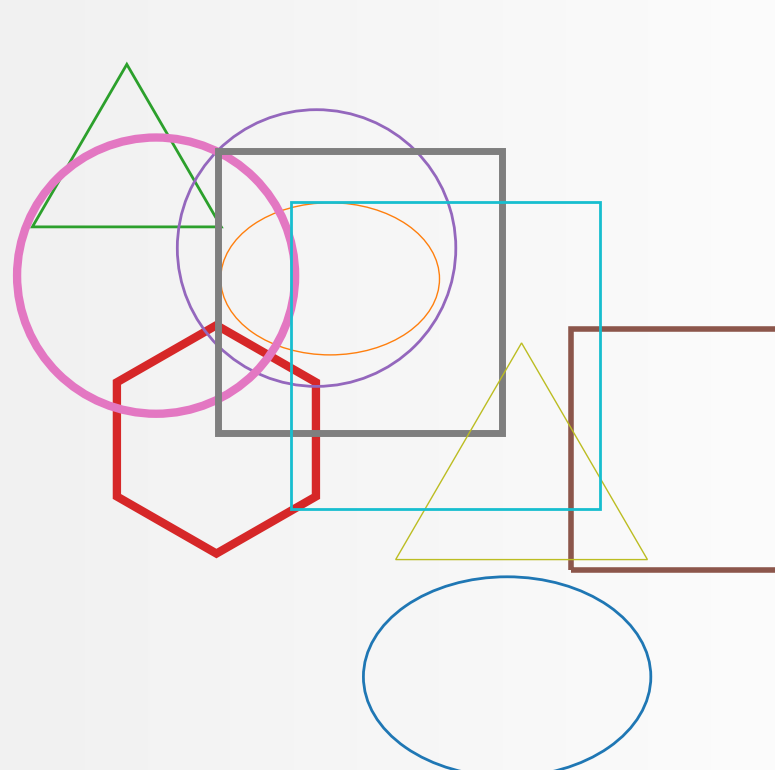[{"shape": "oval", "thickness": 1, "radius": 0.93, "center": [0.654, 0.121]}, {"shape": "oval", "thickness": 0.5, "radius": 0.71, "center": [0.426, 0.638]}, {"shape": "triangle", "thickness": 1, "radius": 0.7, "center": [0.164, 0.776]}, {"shape": "hexagon", "thickness": 3, "radius": 0.74, "center": [0.279, 0.429]}, {"shape": "circle", "thickness": 1, "radius": 0.9, "center": [0.408, 0.678]}, {"shape": "square", "thickness": 2, "radius": 0.78, "center": [0.893, 0.416]}, {"shape": "circle", "thickness": 3, "radius": 0.9, "center": [0.201, 0.642]}, {"shape": "square", "thickness": 2.5, "radius": 0.92, "center": [0.465, 0.621]}, {"shape": "triangle", "thickness": 0.5, "radius": 0.94, "center": [0.673, 0.367]}, {"shape": "square", "thickness": 1, "radius": 1.0, "center": [0.575, 0.538]}]